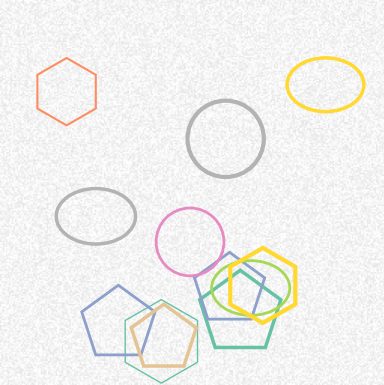[{"shape": "hexagon", "thickness": 1, "radius": 0.54, "center": [0.419, 0.113]}, {"shape": "pentagon", "thickness": 2.5, "radius": 0.55, "center": [0.624, 0.187]}, {"shape": "hexagon", "thickness": 1.5, "radius": 0.44, "center": [0.173, 0.762]}, {"shape": "pentagon", "thickness": 2, "radius": 0.48, "center": [0.596, 0.249]}, {"shape": "pentagon", "thickness": 2, "radius": 0.5, "center": [0.307, 0.159]}, {"shape": "circle", "thickness": 2, "radius": 0.44, "center": [0.494, 0.372]}, {"shape": "oval", "thickness": 2, "radius": 0.51, "center": [0.651, 0.252]}, {"shape": "hexagon", "thickness": 3, "radius": 0.49, "center": [0.683, 0.259]}, {"shape": "oval", "thickness": 2.5, "radius": 0.5, "center": [0.845, 0.78]}, {"shape": "pentagon", "thickness": 2.5, "radius": 0.44, "center": [0.425, 0.121]}, {"shape": "circle", "thickness": 3, "radius": 0.5, "center": [0.586, 0.639]}, {"shape": "oval", "thickness": 2.5, "radius": 0.51, "center": [0.249, 0.438]}]